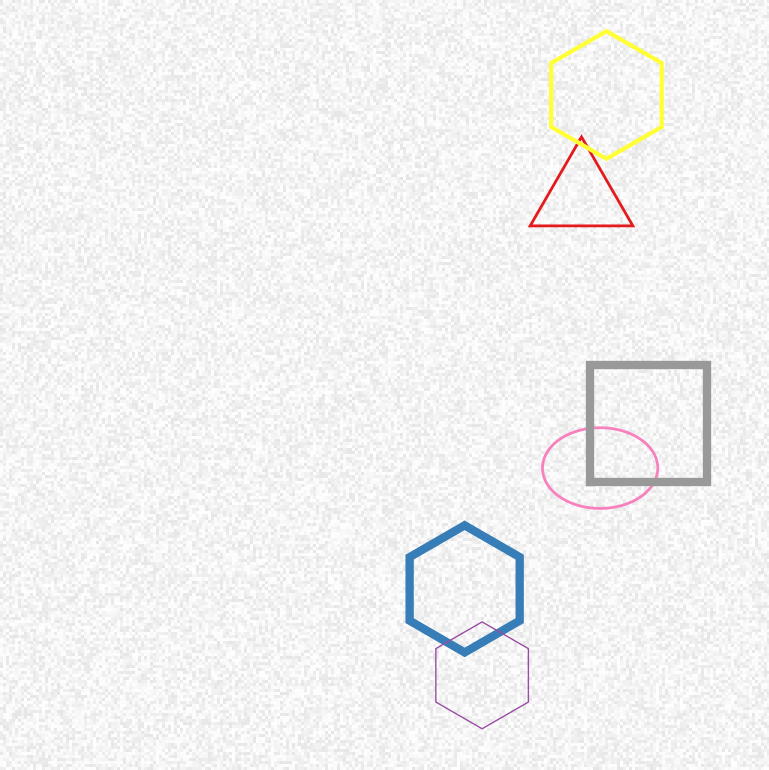[{"shape": "triangle", "thickness": 1, "radius": 0.39, "center": [0.755, 0.745]}, {"shape": "hexagon", "thickness": 3, "radius": 0.41, "center": [0.603, 0.235]}, {"shape": "hexagon", "thickness": 0.5, "radius": 0.35, "center": [0.626, 0.123]}, {"shape": "hexagon", "thickness": 1.5, "radius": 0.41, "center": [0.788, 0.877]}, {"shape": "oval", "thickness": 1, "radius": 0.37, "center": [0.779, 0.392]}, {"shape": "square", "thickness": 3, "radius": 0.38, "center": [0.842, 0.45]}]